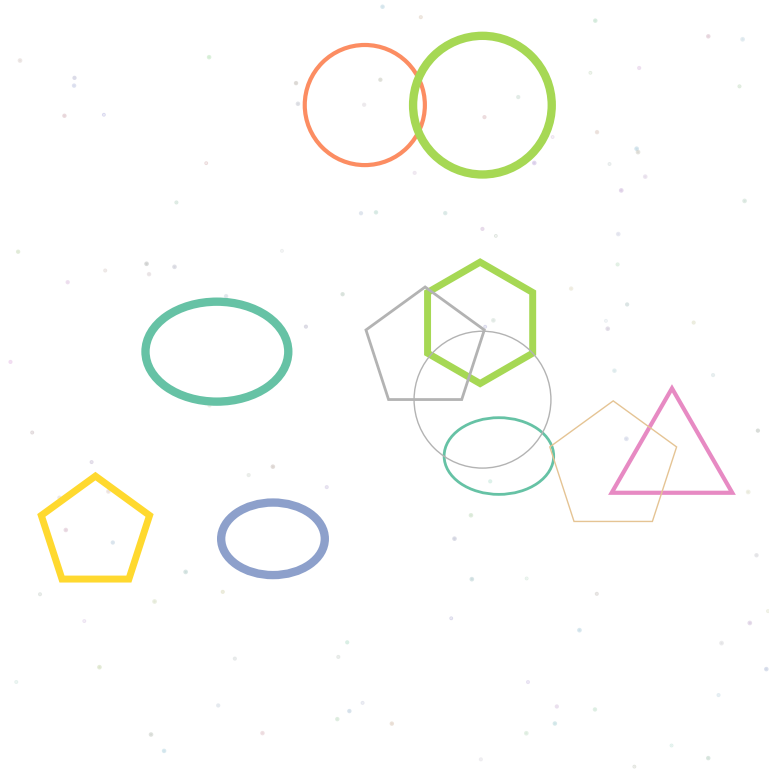[{"shape": "oval", "thickness": 3, "radius": 0.46, "center": [0.282, 0.543]}, {"shape": "oval", "thickness": 1, "radius": 0.36, "center": [0.648, 0.408]}, {"shape": "circle", "thickness": 1.5, "radius": 0.39, "center": [0.474, 0.864]}, {"shape": "oval", "thickness": 3, "radius": 0.34, "center": [0.355, 0.3]}, {"shape": "triangle", "thickness": 1.5, "radius": 0.45, "center": [0.873, 0.405]}, {"shape": "circle", "thickness": 3, "radius": 0.45, "center": [0.627, 0.863]}, {"shape": "hexagon", "thickness": 2.5, "radius": 0.39, "center": [0.624, 0.581]}, {"shape": "pentagon", "thickness": 2.5, "radius": 0.37, "center": [0.124, 0.308]}, {"shape": "pentagon", "thickness": 0.5, "radius": 0.43, "center": [0.796, 0.393]}, {"shape": "pentagon", "thickness": 1, "radius": 0.4, "center": [0.552, 0.546]}, {"shape": "circle", "thickness": 0.5, "radius": 0.44, "center": [0.627, 0.481]}]